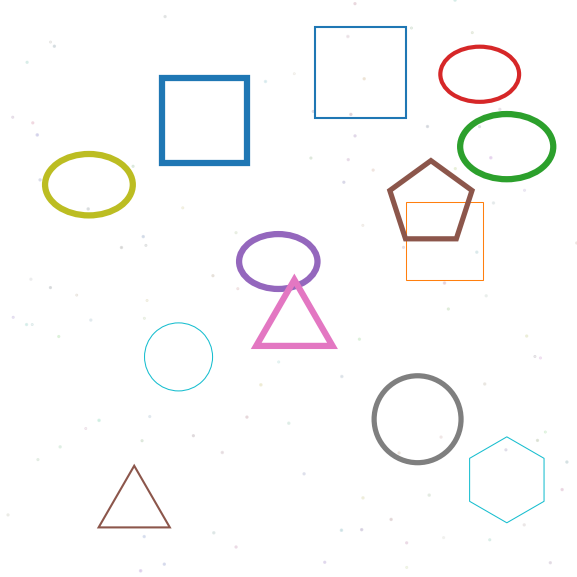[{"shape": "square", "thickness": 1, "radius": 0.39, "center": [0.624, 0.873]}, {"shape": "square", "thickness": 3, "radius": 0.37, "center": [0.354, 0.791]}, {"shape": "square", "thickness": 0.5, "radius": 0.34, "center": [0.769, 0.582]}, {"shape": "oval", "thickness": 3, "radius": 0.4, "center": [0.877, 0.745]}, {"shape": "oval", "thickness": 2, "radius": 0.34, "center": [0.831, 0.871]}, {"shape": "oval", "thickness": 3, "radius": 0.34, "center": [0.482, 0.546]}, {"shape": "triangle", "thickness": 1, "radius": 0.36, "center": [0.232, 0.121]}, {"shape": "pentagon", "thickness": 2.5, "radius": 0.37, "center": [0.746, 0.646]}, {"shape": "triangle", "thickness": 3, "radius": 0.38, "center": [0.51, 0.438]}, {"shape": "circle", "thickness": 2.5, "radius": 0.38, "center": [0.723, 0.273]}, {"shape": "oval", "thickness": 3, "radius": 0.38, "center": [0.154, 0.679]}, {"shape": "circle", "thickness": 0.5, "radius": 0.29, "center": [0.309, 0.381]}, {"shape": "hexagon", "thickness": 0.5, "radius": 0.37, "center": [0.878, 0.168]}]